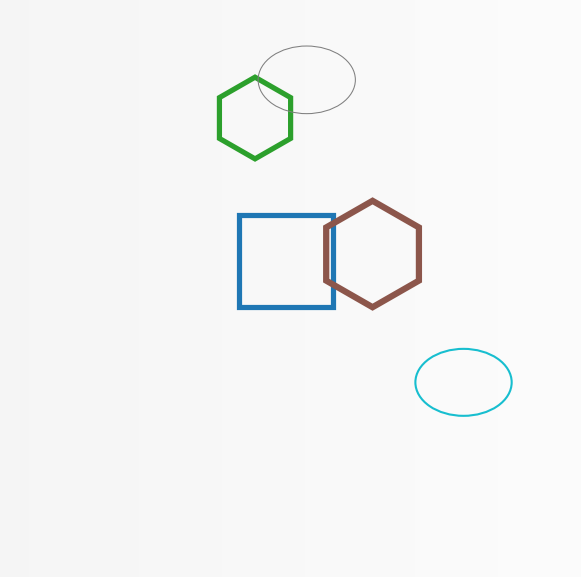[{"shape": "square", "thickness": 2.5, "radius": 0.4, "center": [0.492, 0.547]}, {"shape": "hexagon", "thickness": 2.5, "radius": 0.35, "center": [0.439, 0.795]}, {"shape": "hexagon", "thickness": 3, "radius": 0.46, "center": [0.641, 0.559]}, {"shape": "oval", "thickness": 0.5, "radius": 0.42, "center": [0.528, 0.861]}, {"shape": "oval", "thickness": 1, "radius": 0.41, "center": [0.797, 0.337]}]